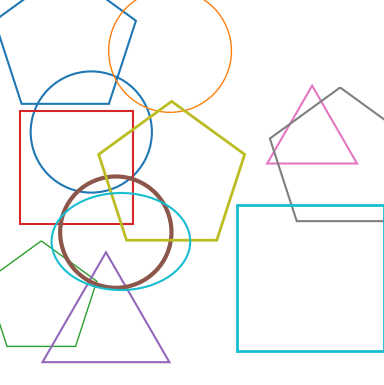[{"shape": "circle", "thickness": 1.5, "radius": 0.79, "center": [0.237, 0.657]}, {"shape": "pentagon", "thickness": 1.5, "radius": 0.97, "center": [0.169, 0.887]}, {"shape": "circle", "thickness": 1, "radius": 0.8, "center": [0.442, 0.868]}, {"shape": "pentagon", "thickness": 1, "radius": 0.76, "center": [0.107, 0.223]}, {"shape": "square", "thickness": 1.5, "radius": 0.73, "center": [0.199, 0.564]}, {"shape": "triangle", "thickness": 1.5, "radius": 0.95, "center": [0.275, 0.154]}, {"shape": "circle", "thickness": 3, "radius": 0.72, "center": [0.301, 0.397]}, {"shape": "triangle", "thickness": 1.5, "radius": 0.67, "center": [0.811, 0.643]}, {"shape": "pentagon", "thickness": 1.5, "radius": 0.96, "center": [0.884, 0.581]}, {"shape": "pentagon", "thickness": 2, "radius": 1.0, "center": [0.446, 0.537]}, {"shape": "square", "thickness": 2, "radius": 0.95, "center": [0.806, 0.278]}, {"shape": "oval", "thickness": 1.5, "radius": 0.9, "center": [0.314, 0.373]}]